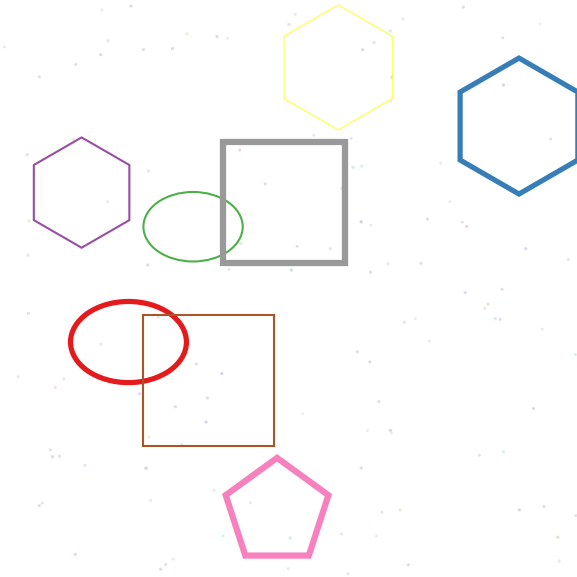[{"shape": "oval", "thickness": 2.5, "radius": 0.5, "center": [0.222, 0.407]}, {"shape": "hexagon", "thickness": 2.5, "radius": 0.59, "center": [0.899, 0.781]}, {"shape": "oval", "thickness": 1, "radius": 0.43, "center": [0.334, 0.607]}, {"shape": "hexagon", "thickness": 1, "radius": 0.48, "center": [0.141, 0.666]}, {"shape": "hexagon", "thickness": 0.5, "radius": 0.54, "center": [0.586, 0.882]}, {"shape": "square", "thickness": 1, "radius": 0.57, "center": [0.362, 0.34]}, {"shape": "pentagon", "thickness": 3, "radius": 0.47, "center": [0.48, 0.113]}, {"shape": "square", "thickness": 3, "radius": 0.53, "center": [0.492, 0.649]}]